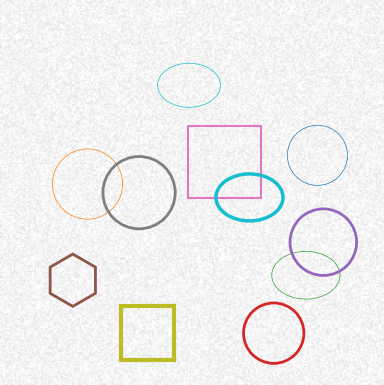[{"shape": "circle", "thickness": 0.5, "radius": 0.39, "center": [0.824, 0.597]}, {"shape": "circle", "thickness": 0.5, "radius": 0.46, "center": [0.227, 0.522]}, {"shape": "oval", "thickness": 0.5, "radius": 0.44, "center": [0.794, 0.285]}, {"shape": "circle", "thickness": 2, "radius": 0.39, "center": [0.711, 0.135]}, {"shape": "circle", "thickness": 2, "radius": 0.43, "center": [0.84, 0.371]}, {"shape": "hexagon", "thickness": 2, "radius": 0.34, "center": [0.189, 0.272]}, {"shape": "square", "thickness": 1.5, "radius": 0.47, "center": [0.584, 0.58]}, {"shape": "circle", "thickness": 2, "radius": 0.47, "center": [0.361, 0.5]}, {"shape": "square", "thickness": 3, "radius": 0.35, "center": [0.383, 0.135]}, {"shape": "oval", "thickness": 2.5, "radius": 0.44, "center": [0.648, 0.487]}, {"shape": "oval", "thickness": 0.5, "radius": 0.41, "center": [0.491, 0.779]}]